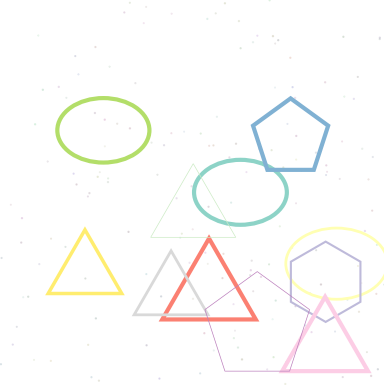[{"shape": "oval", "thickness": 3, "radius": 0.6, "center": [0.625, 0.5]}, {"shape": "oval", "thickness": 2, "radius": 0.66, "center": [0.874, 0.315]}, {"shape": "hexagon", "thickness": 1.5, "radius": 0.52, "center": [0.846, 0.268]}, {"shape": "triangle", "thickness": 3, "radius": 0.7, "center": [0.543, 0.24]}, {"shape": "pentagon", "thickness": 3, "radius": 0.51, "center": [0.755, 0.642]}, {"shape": "oval", "thickness": 3, "radius": 0.6, "center": [0.269, 0.662]}, {"shape": "triangle", "thickness": 3, "radius": 0.64, "center": [0.844, 0.1]}, {"shape": "triangle", "thickness": 2, "radius": 0.55, "center": [0.444, 0.238]}, {"shape": "pentagon", "thickness": 0.5, "radius": 0.71, "center": [0.668, 0.152]}, {"shape": "triangle", "thickness": 0.5, "radius": 0.64, "center": [0.502, 0.447]}, {"shape": "triangle", "thickness": 2.5, "radius": 0.55, "center": [0.221, 0.293]}]